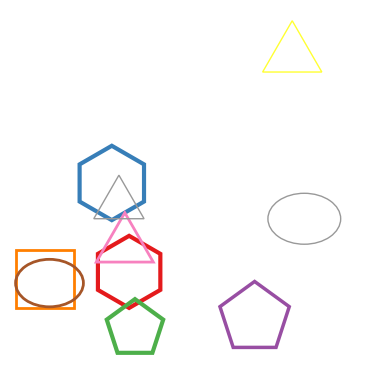[{"shape": "hexagon", "thickness": 3, "radius": 0.47, "center": [0.335, 0.294]}, {"shape": "hexagon", "thickness": 3, "radius": 0.48, "center": [0.29, 0.525]}, {"shape": "pentagon", "thickness": 3, "radius": 0.39, "center": [0.351, 0.146]}, {"shape": "pentagon", "thickness": 2.5, "radius": 0.47, "center": [0.661, 0.174]}, {"shape": "square", "thickness": 2, "radius": 0.38, "center": [0.117, 0.276]}, {"shape": "triangle", "thickness": 1, "radius": 0.44, "center": [0.759, 0.857]}, {"shape": "oval", "thickness": 2, "radius": 0.44, "center": [0.129, 0.265]}, {"shape": "triangle", "thickness": 2, "radius": 0.43, "center": [0.324, 0.362]}, {"shape": "oval", "thickness": 1, "radius": 0.47, "center": [0.79, 0.432]}, {"shape": "triangle", "thickness": 1, "radius": 0.38, "center": [0.309, 0.47]}]